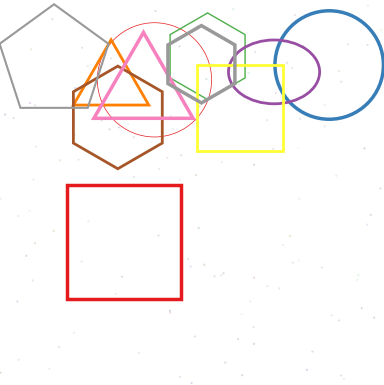[{"shape": "circle", "thickness": 0.5, "radius": 0.74, "center": [0.401, 0.793]}, {"shape": "square", "thickness": 2.5, "radius": 0.74, "center": [0.323, 0.372]}, {"shape": "circle", "thickness": 2.5, "radius": 0.7, "center": [0.855, 0.831]}, {"shape": "hexagon", "thickness": 1, "radius": 0.56, "center": [0.539, 0.854]}, {"shape": "oval", "thickness": 2, "radius": 0.59, "center": [0.712, 0.813]}, {"shape": "triangle", "thickness": 2, "radius": 0.56, "center": [0.289, 0.784]}, {"shape": "square", "thickness": 2, "radius": 0.56, "center": [0.623, 0.719]}, {"shape": "hexagon", "thickness": 2, "radius": 0.67, "center": [0.306, 0.695]}, {"shape": "triangle", "thickness": 2.5, "radius": 0.74, "center": [0.373, 0.767]}, {"shape": "pentagon", "thickness": 1.5, "radius": 0.74, "center": [0.14, 0.84]}, {"shape": "hexagon", "thickness": 2.5, "radius": 0.5, "center": [0.523, 0.833]}]